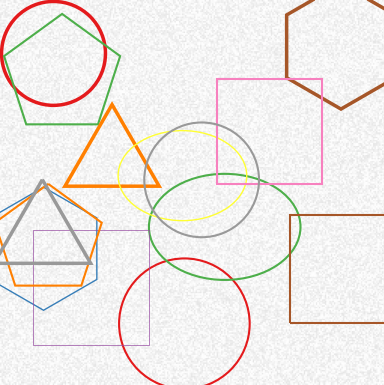[{"shape": "circle", "thickness": 1.5, "radius": 0.85, "center": [0.479, 0.159]}, {"shape": "circle", "thickness": 2.5, "radius": 0.67, "center": [0.139, 0.861]}, {"shape": "hexagon", "thickness": 1, "radius": 0.8, "center": [0.113, 0.354]}, {"shape": "pentagon", "thickness": 1.5, "radius": 0.79, "center": [0.161, 0.805]}, {"shape": "oval", "thickness": 1.5, "radius": 0.98, "center": [0.584, 0.411]}, {"shape": "square", "thickness": 0.5, "radius": 0.75, "center": [0.237, 0.253]}, {"shape": "pentagon", "thickness": 1.5, "radius": 0.73, "center": [0.125, 0.376]}, {"shape": "triangle", "thickness": 2.5, "radius": 0.71, "center": [0.291, 0.587]}, {"shape": "oval", "thickness": 1, "radius": 0.84, "center": [0.474, 0.544]}, {"shape": "square", "thickness": 1.5, "radius": 0.7, "center": [0.892, 0.302]}, {"shape": "hexagon", "thickness": 2.5, "radius": 0.81, "center": [0.886, 0.88]}, {"shape": "square", "thickness": 1.5, "radius": 0.68, "center": [0.699, 0.659]}, {"shape": "circle", "thickness": 1.5, "radius": 0.75, "center": [0.524, 0.533]}, {"shape": "triangle", "thickness": 2.5, "radius": 0.72, "center": [0.11, 0.388]}]